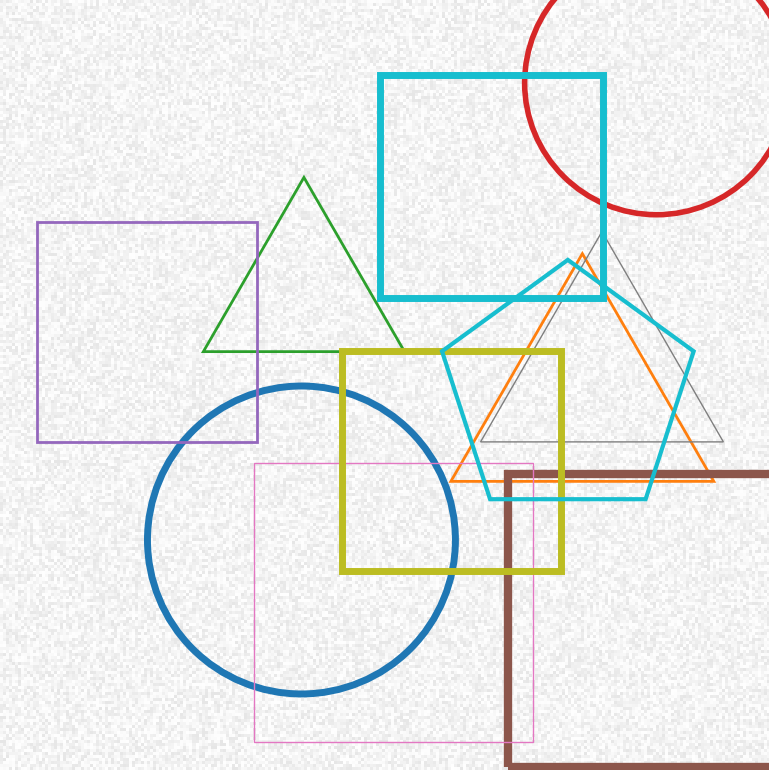[{"shape": "circle", "thickness": 2.5, "radius": 1.0, "center": [0.391, 0.299]}, {"shape": "triangle", "thickness": 1, "radius": 0.99, "center": [0.756, 0.473]}, {"shape": "triangle", "thickness": 1, "radius": 0.75, "center": [0.395, 0.619]}, {"shape": "circle", "thickness": 2, "radius": 0.86, "center": [0.853, 0.892]}, {"shape": "square", "thickness": 1, "radius": 0.71, "center": [0.191, 0.568]}, {"shape": "square", "thickness": 3, "radius": 0.95, "center": [0.85, 0.194]}, {"shape": "square", "thickness": 0.5, "radius": 0.91, "center": [0.511, 0.218]}, {"shape": "triangle", "thickness": 0.5, "radius": 0.91, "center": [0.782, 0.517]}, {"shape": "square", "thickness": 2.5, "radius": 0.71, "center": [0.587, 0.401]}, {"shape": "square", "thickness": 2.5, "radius": 0.72, "center": [0.638, 0.758]}, {"shape": "pentagon", "thickness": 1.5, "radius": 0.86, "center": [0.737, 0.491]}]